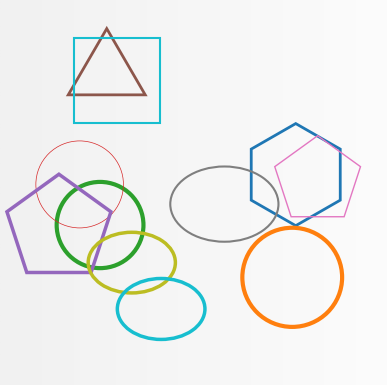[{"shape": "hexagon", "thickness": 2, "radius": 0.66, "center": [0.763, 0.546]}, {"shape": "circle", "thickness": 3, "radius": 0.64, "center": [0.754, 0.28]}, {"shape": "circle", "thickness": 3, "radius": 0.56, "center": [0.258, 0.416]}, {"shape": "circle", "thickness": 0.5, "radius": 0.57, "center": [0.206, 0.521]}, {"shape": "pentagon", "thickness": 2.5, "radius": 0.71, "center": [0.152, 0.406]}, {"shape": "triangle", "thickness": 2, "radius": 0.57, "center": [0.275, 0.811]}, {"shape": "pentagon", "thickness": 1, "radius": 0.58, "center": [0.82, 0.531]}, {"shape": "oval", "thickness": 1.5, "radius": 0.7, "center": [0.579, 0.47]}, {"shape": "oval", "thickness": 2.5, "radius": 0.56, "center": [0.34, 0.318]}, {"shape": "square", "thickness": 1.5, "radius": 0.55, "center": [0.303, 0.79]}, {"shape": "oval", "thickness": 2.5, "radius": 0.57, "center": [0.416, 0.197]}]